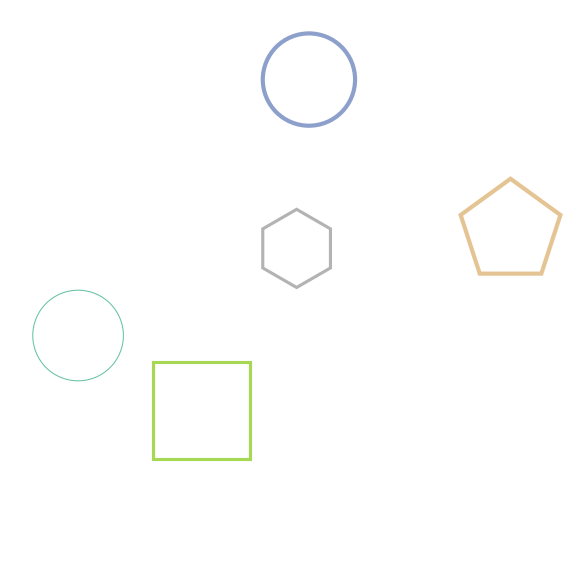[{"shape": "circle", "thickness": 0.5, "radius": 0.39, "center": [0.135, 0.418]}, {"shape": "circle", "thickness": 2, "radius": 0.4, "center": [0.535, 0.861]}, {"shape": "square", "thickness": 1.5, "radius": 0.42, "center": [0.35, 0.289]}, {"shape": "pentagon", "thickness": 2, "radius": 0.45, "center": [0.884, 0.599]}, {"shape": "hexagon", "thickness": 1.5, "radius": 0.34, "center": [0.514, 0.569]}]